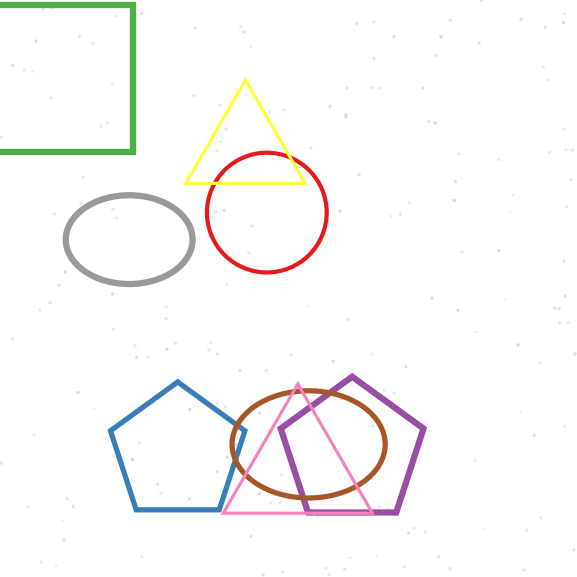[{"shape": "circle", "thickness": 2, "radius": 0.52, "center": [0.462, 0.631]}, {"shape": "pentagon", "thickness": 2.5, "radius": 0.61, "center": [0.308, 0.215]}, {"shape": "square", "thickness": 3, "radius": 0.63, "center": [0.103, 0.863]}, {"shape": "pentagon", "thickness": 3, "radius": 0.65, "center": [0.61, 0.217]}, {"shape": "triangle", "thickness": 1.5, "radius": 0.6, "center": [0.425, 0.741]}, {"shape": "oval", "thickness": 2.5, "radius": 0.66, "center": [0.534, 0.23]}, {"shape": "triangle", "thickness": 1.5, "radius": 0.75, "center": [0.516, 0.185]}, {"shape": "oval", "thickness": 3, "radius": 0.55, "center": [0.224, 0.584]}]